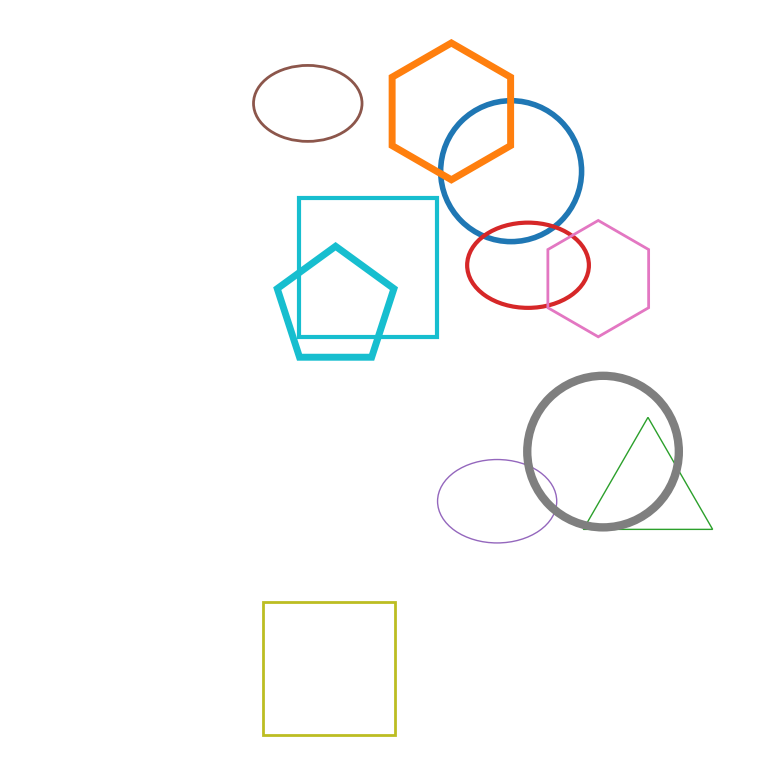[{"shape": "circle", "thickness": 2, "radius": 0.46, "center": [0.664, 0.778]}, {"shape": "hexagon", "thickness": 2.5, "radius": 0.44, "center": [0.586, 0.855]}, {"shape": "triangle", "thickness": 0.5, "radius": 0.48, "center": [0.842, 0.361]}, {"shape": "oval", "thickness": 1.5, "radius": 0.4, "center": [0.686, 0.656]}, {"shape": "oval", "thickness": 0.5, "radius": 0.39, "center": [0.646, 0.349]}, {"shape": "oval", "thickness": 1, "radius": 0.35, "center": [0.4, 0.866]}, {"shape": "hexagon", "thickness": 1, "radius": 0.38, "center": [0.777, 0.638]}, {"shape": "circle", "thickness": 3, "radius": 0.49, "center": [0.783, 0.414]}, {"shape": "square", "thickness": 1, "radius": 0.43, "center": [0.427, 0.132]}, {"shape": "pentagon", "thickness": 2.5, "radius": 0.4, "center": [0.436, 0.601]}, {"shape": "square", "thickness": 1.5, "radius": 0.45, "center": [0.478, 0.653]}]